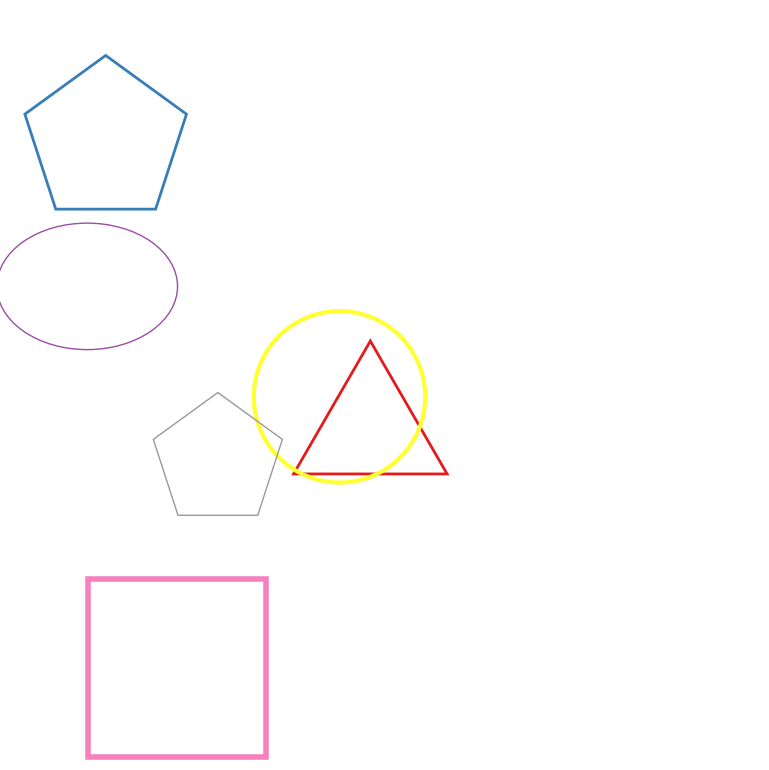[{"shape": "triangle", "thickness": 1, "radius": 0.58, "center": [0.481, 0.442]}, {"shape": "pentagon", "thickness": 1, "radius": 0.55, "center": [0.137, 0.818]}, {"shape": "oval", "thickness": 0.5, "radius": 0.59, "center": [0.113, 0.628]}, {"shape": "circle", "thickness": 1.5, "radius": 0.56, "center": [0.441, 0.485]}, {"shape": "square", "thickness": 2, "radius": 0.58, "center": [0.229, 0.133]}, {"shape": "pentagon", "thickness": 0.5, "radius": 0.44, "center": [0.283, 0.402]}]